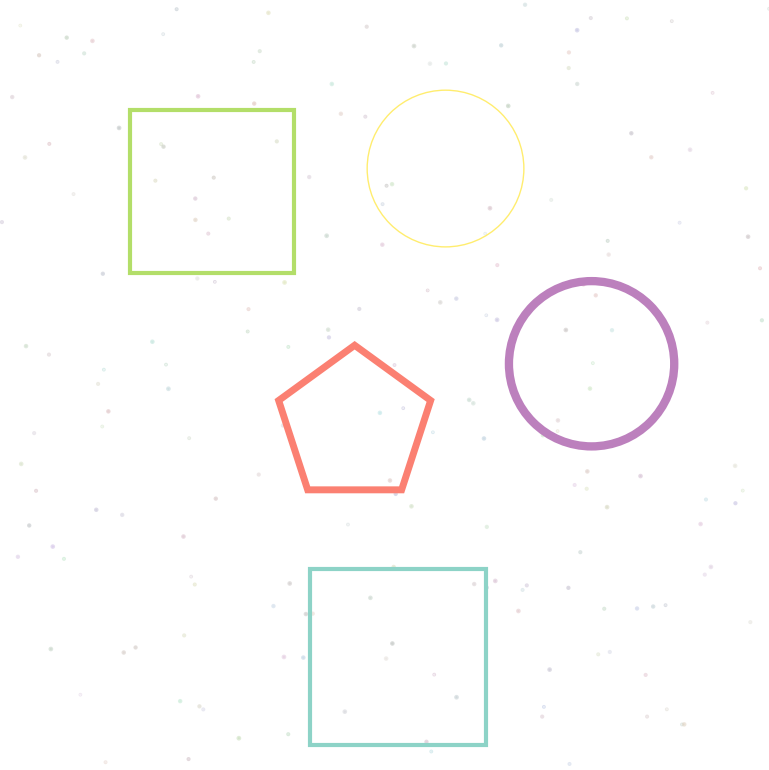[{"shape": "square", "thickness": 1.5, "radius": 0.57, "center": [0.517, 0.147]}, {"shape": "pentagon", "thickness": 2.5, "radius": 0.52, "center": [0.461, 0.448]}, {"shape": "square", "thickness": 1.5, "radius": 0.53, "center": [0.275, 0.751]}, {"shape": "circle", "thickness": 3, "radius": 0.54, "center": [0.768, 0.528]}, {"shape": "circle", "thickness": 0.5, "radius": 0.51, "center": [0.579, 0.781]}]